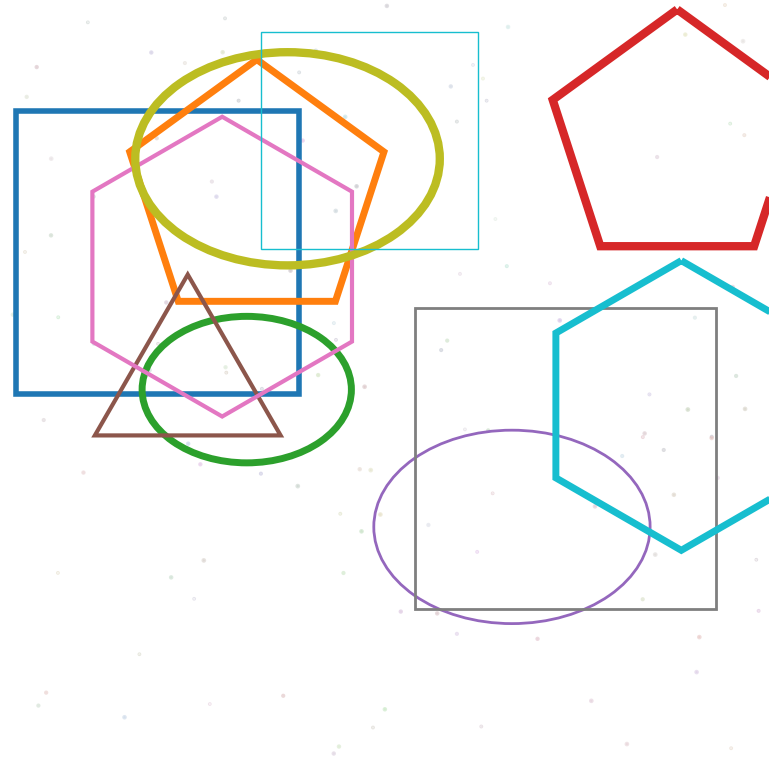[{"shape": "square", "thickness": 2, "radius": 0.92, "center": [0.204, 0.672]}, {"shape": "pentagon", "thickness": 2.5, "radius": 0.87, "center": [0.334, 0.749]}, {"shape": "oval", "thickness": 2.5, "radius": 0.68, "center": [0.32, 0.494]}, {"shape": "pentagon", "thickness": 3, "radius": 0.85, "center": [0.879, 0.818]}, {"shape": "oval", "thickness": 1, "radius": 0.9, "center": [0.665, 0.316]}, {"shape": "triangle", "thickness": 1.5, "radius": 0.7, "center": [0.244, 0.504]}, {"shape": "hexagon", "thickness": 1.5, "radius": 0.97, "center": [0.289, 0.654]}, {"shape": "square", "thickness": 1, "radius": 0.98, "center": [0.734, 0.405]}, {"shape": "oval", "thickness": 3, "radius": 0.99, "center": [0.373, 0.794]}, {"shape": "hexagon", "thickness": 2.5, "radius": 0.94, "center": [0.885, 0.473]}, {"shape": "square", "thickness": 0.5, "radius": 0.7, "center": [0.48, 0.818]}]